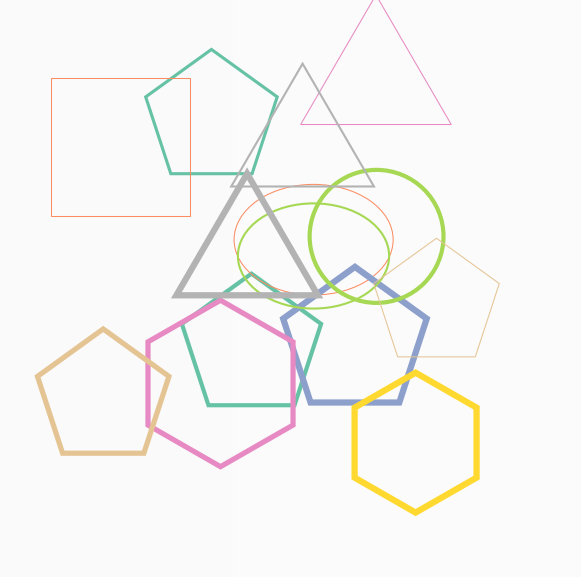[{"shape": "pentagon", "thickness": 2, "radius": 0.63, "center": [0.433, 0.399]}, {"shape": "pentagon", "thickness": 1.5, "radius": 0.59, "center": [0.364, 0.795]}, {"shape": "oval", "thickness": 0.5, "radius": 0.68, "center": [0.54, 0.584]}, {"shape": "square", "thickness": 0.5, "radius": 0.6, "center": [0.207, 0.745]}, {"shape": "pentagon", "thickness": 3, "radius": 0.65, "center": [0.611, 0.407]}, {"shape": "hexagon", "thickness": 2.5, "radius": 0.72, "center": [0.379, 0.335]}, {"shape": "triangle", "thickness": 0.5, "radius": 0.75, "center": [0.647, 0.858]}, {"shape": "circle", "thickness": 2, "radius": 0.58, "center": [0.648, 0.59]}, {"shape": "oval", "thickness": 1, "radius": 0.65, "center": [0.539, 0.556]}, {"shape": "hexagon", "thickness": 3, "radius": 0.61, "center": [0.715, 0.233]}, {"shape": "pentagon", "thickness": 0.5, "radius": 0.57, "center": [0.751, 0.473]}, {"shape": "pentagon", "thickness": 2.5, "radius": 0.59, "center": [0.178, 0.311]}, {"shape": "triangle", "thickness": 1, "radius": 0.71, "center": [0.521, 0.747]}, {"shape": "triangle", "thickness": 3, "radius": 0.7, "center": [0.425, 0.558]}]